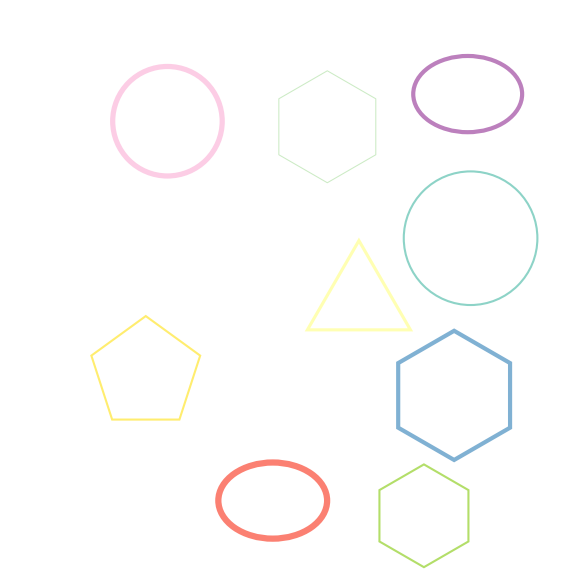[{"shape": "circle", "thickness": 1, "radius": 0.58, "center": [0.815, 0.587]}, {"shape": "triangle", "thickness": 1.5, "radius": 0.52, "center": [0.622, 0.479]}, {"shape": "oval", "thickness": 3, "radius": 0.47, "center": [0.472, 0.132]}, {"shape": "hexagon", "thickness": 2, "radius": 0.56, "center": [0.786, 0.314]}, {"shape": "hexagon", "thickness": 1, "radius": 0.44, "center": [0.734, 0.106]}, {"shape": "circle", "thickness": 2.5, "radius": 0.47, "center": [0.29, 0.789]}, {"shape": "oval", "thickness": 2, "radius": 0.47, "center": [0.81, 0.836]}, {"shape": "hexagon", "thickness": 0.5, "radius": 0.48, "center": [0.567, 0.78]}, {"shape": "pentagon", "thickness": 1, "radius": 0.5, "center": [0.252, 0.353]}]